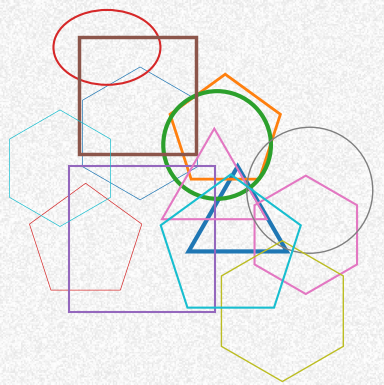[{"shape": "hexagon", "thickness": 0.5, "radius": 0.86, "center": [0.364, 0.653]}, {"shape": "triangle", "thickness": 3, "radius": 0.74, "center": [0.617, 0.421]}, {"shape": "pentagon", "thickness": 2, "radius": 0.75, "center": [0.585, 0.657]}, {"shape": "circle", "thickness": 3, "radius": 0.7, "center": [0.564, 0.623]}, {"shape": "pentagon", "thickness": 0.5, "radius": 0.77, "center": [0.222, 0.371]}, {"shape": "oval", "thickness": 1.5, "radius": 0.69, "center": [0.278, 0.877]}, {"shape": "square", "thickness": 1.5, "radius": 0.95, "center": [0.369, 0.378]}, {"shape": "square", "thickness": 2.5, "radius": 0.76, "center": [0.358, 0.752]}, {"shape": "hexagon", "thickness": 1.5, "radius": 0.77, "center": [0.794, 0.39]}, {"shape": "triangle", "thickness": 1.5, "radius": 0.78, "center": [0.557, 0.509]}, {"shape": "circle", "thickness": 1, "radius": 0.82, "center": [0.805, 0.506]}, {"shape": "hexagon", "thickness": 1, "radius": 0.91, "center": [0.733, 0.192]}, {"shape": "hexagon", "thickness": 0.5, "radius": 0.76, "center": [0.156, 0.563]}, {"shape": "pentagon", "thickness": 1.5, "radius": 0.96, "center": [0.599, 0.356]}]